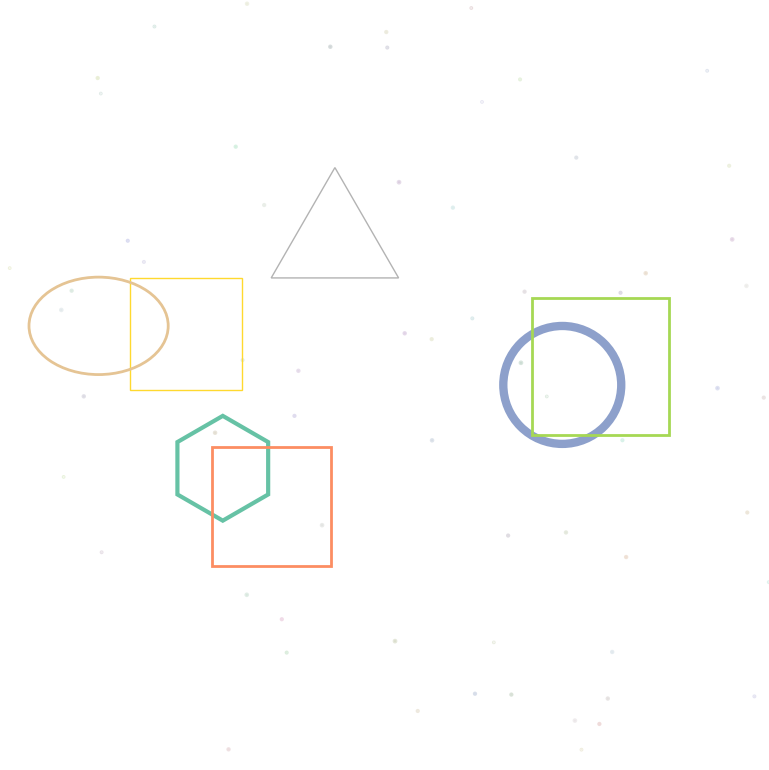[{"shape": "hexagon", "thickness": 1.5, "radius": 0.34, "center": [0.289, 0.392]}, {"shape": "square", "thickness": 1, "radius": 0.39, "center": [0.352, 0.343]}, {"shape": "circle", "thickness": 3, "radius": 0.38, "center": [0.73, 0.5]}, {"shape": "square", "thickness": 1, "radius": 0.44, "center": [0.78, 0.524]}, {"shape": "square", "thickness": 0.5, "radius": 0.36, "center": [0.242, 0.566]}, {"shape": "oval", "thickness": 1, "radius": 0.45, "center": [0.128, 0.577]}, {"shape": "triangle", "thickness": 0.5, "radius": 0.48, "center": [0.435, 0.687]}]